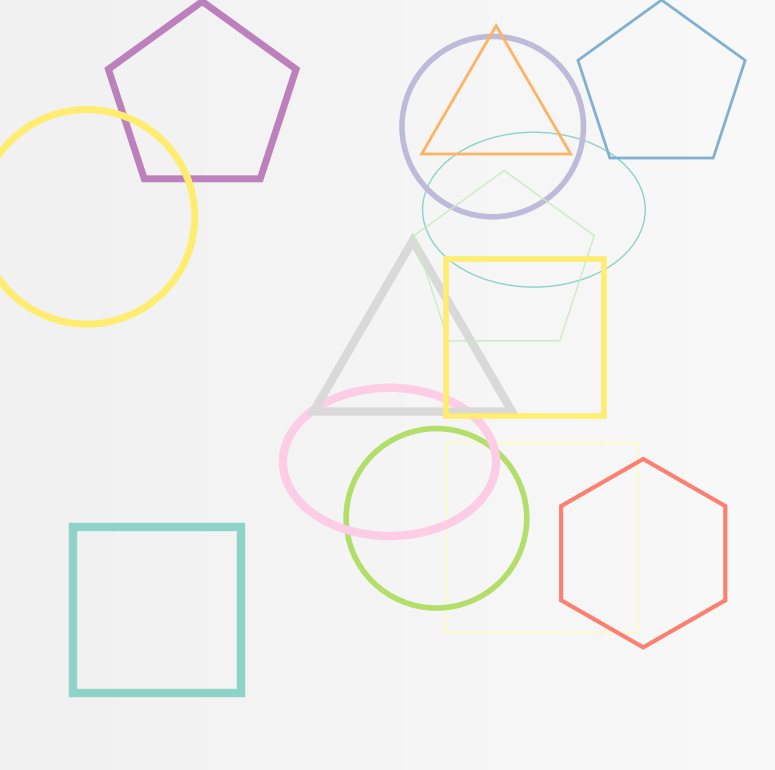[{"shape": "oval", "thickness": 0.5, "radius": 0.72, "center": [0.689, 0.728]}, {"shape": "square", "thickness": 3, "radius": 0.54, "center": [0.202, 0.208]}, {"shape": "square", "thickness": 0.5, "radius": 0.62, "center": [0.699, 0.303]}, {"shape": "circle", "thickness": 2, "radius": 0.59, "center": [0.636, 0.836]}, {"shape": "hexagon", "thickness": 1.5, "radius": 0.61, "center": [0.83, 0.282]}, {"shape": "pentagon", "thickness": 1, "radius": 0.57, "center": [0.854, 0.887]}, {"shape": "triangle", "thickness": 1, "radius": 0.56, "center": [0.64, 0.856]}, {"shape": "circle", "thickness": 2, "radius": 0.58, "center": [0.563, 0.327]}, {"shape": "oval", "thickness": 3, "radius": 0.69, "center": [0.503, 0.4]}, {"shape": "triangle", "thickness": 3, "radius": 0.74, "center": [0.533, 0.539]}, {"shape": "pentagon", "thickness": 2.5, "radius": 0.64, "center": [0.261, 0.871]}, {"shape": "pentagon", "thickness": 0.5, "radius": 0.61, "center": [0.65, 0.656]}, {"shape": "square", "thickness": 2, "radius": 0.51, "center": [0.677, 0.562]}, {"shape": "circle", "thickness": 2.5, "radius": 0.7, "center": [0.112, 0.718]}]